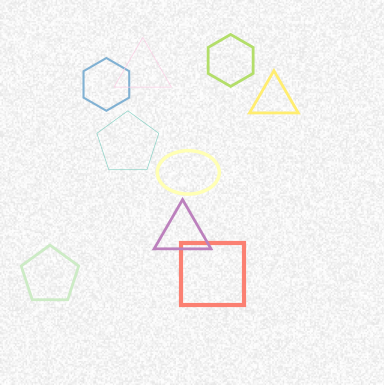[{"shape": "pentagon", "thickness": 0.5, "radius": 0.42, "center": [0.332, 0.628]}, {"shape": "oval", "thickness": 2.5, "radius": 0.4, "center": [0.489, 0.552]}, {"shape": "square", "thickness": 3, "radius": 0.41, "center": [0.552, 0.288]}, {"shape": "hexagon", "thickness": 1.5, "radius": 0.34, "center": [0.276, 0.781]}, {"shape": "hexagon", "thickness": 2, "radius": 0.34, "center": [0.599, 0.843]}, {"shape": "triangle", "thickness": 0.5, "radius": 0.43, "center": [0.371, 0.817]}, {"shape": "triangle", "thickness": 2, "radius": 0.43, "center": [0.474, 0.396]}, {"shape": "pentagon", "thickness": 2, "radius": 0.39, "center": [0.13, 0.285]}, {"shape": "triangle", "thickness": 2, "radius": 0.37, "center": [0.711, 0.743]}]